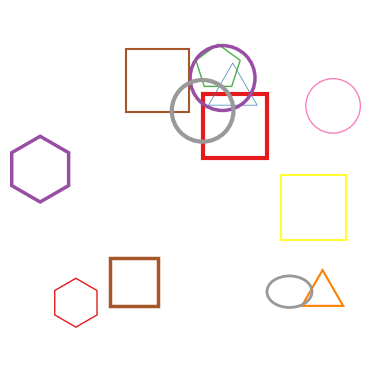[{"shape": "hexagon", "thickness": 1, "radius": 0.32, "center": [0.197, 0.214]}, {"shape": "square", "thickness": 3, "radius": 0.42, "center": [0.61, 0.674]}, {"shape": "triangle", "thickness": 0.5, "radius": 0.36, "center": [0.605, 0.763]}, {"shape": "pentagon", "thickness": 1, "radius": 0.3, "center": [0.566, 0.825]}, {"shape": "circle", "thickness": 2.5, "radius": 0.42, "center": [0.578, 0.797]}, {"shape": "hexagon", "thickness": 2.5, "radius": 0.43, "center": [0.104, 0.561]}, {"shape": "triangle", "thickness": 1.5, "radius": 0.31, "center": [0.838, 0.237]}, {"shape": "square", "thickness": 1.5, "radius": 0.42, "center": [0.814, 0.46]}, {"shape": "square", "thickness": 2.5, "radius": 0.31, "center": [0.348, 0.268]}, {"shape": "square", "thickness": 1.5, "radius": 0.41, "center": [0.408, 0.791]}, {"shape": "circle", "thickness": 1, "radius": 0.35, "center": [0.865, 0.725]}, {"shape": "oval", "thickness": 2, "radius": 0.29, "center": [0.752, 0.242]}, {"shape": "circle", "thickness": 3, "radius": 0.4, "center": [0.526, 0.712]}]